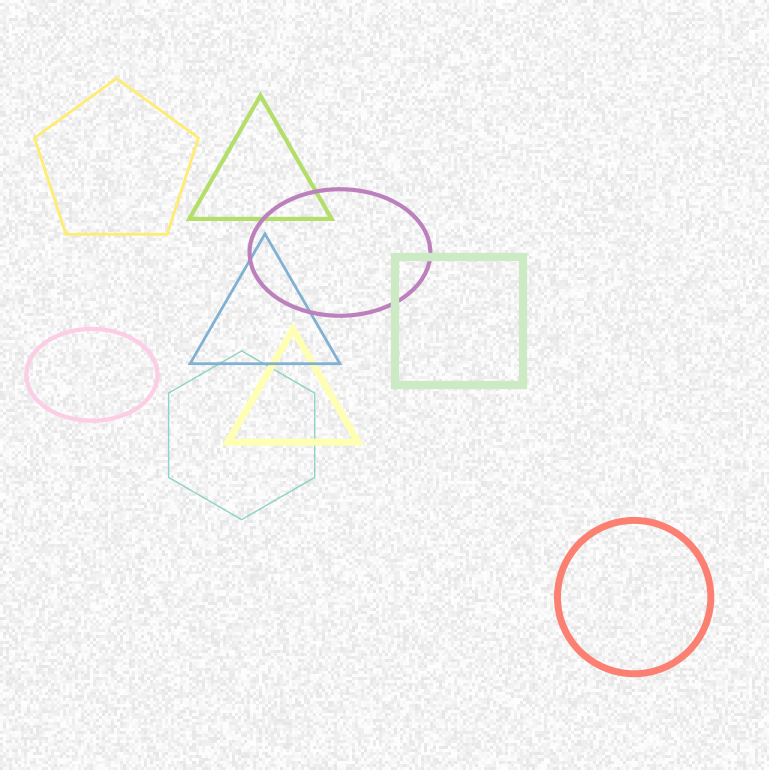[{"shape": "hexagon", "thickness": 0.5, "radius": 0.55, "center": [0.314, 0.435]}, {"shape": "triangle", "thickness": 2.5, "radius": 0.49, "center": [0.38, 0.475]}, {"shape": "circle", "thickness": 2.5, "radius": 0.5, "center": [0.824, 0.225]}, {"shape": "triangle", "thickness": 1, "radius": 0.56, "center": [0.344, 0.584]}, {"shape": "triangle", "thickness": 1.5, "radius": 0.53, "center": [0.338, 0.769]}, {"shape": "oval", "thickness": 1.5, "radius": 0.43, "center": [0.119, 0.513]}, {"shape": "oval", "thickness": 1.5, "radius": 0.59, "center": [0.441, 0.672]}, {"shape": "square", "thickness": 3, "radius": 0.42, "center": [0.596, 0.583]}, {"shape": "pentagon", "thickness": 1, "radius": 0.56, "center": [0.151, 0.786]}]